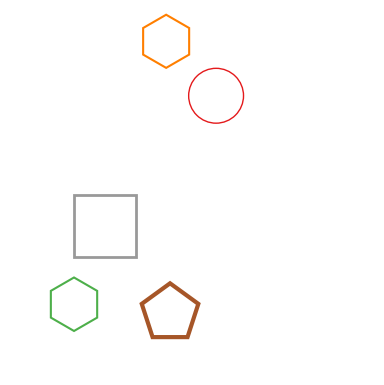[{"shape": "circle", "thickness": 1, "radius": 0.36, "center": [0.561, 0.751]}, {"shape": "hexagon", "thickness": 1.5, "radius": 0.35, "center": [0.192, 0.21]}, {"shape": "hexagon", "thickness": 1.5, "radius": 0.35, "center": [0.432, 0.893]}, {"shape": "pentagon", "thickness": 3, "radius": 0.39, "center": [0.442, 0.187]}, {"shape": "square", "thickness": 2, "radius": 0.4, "center": [0.272, 0.414]}]